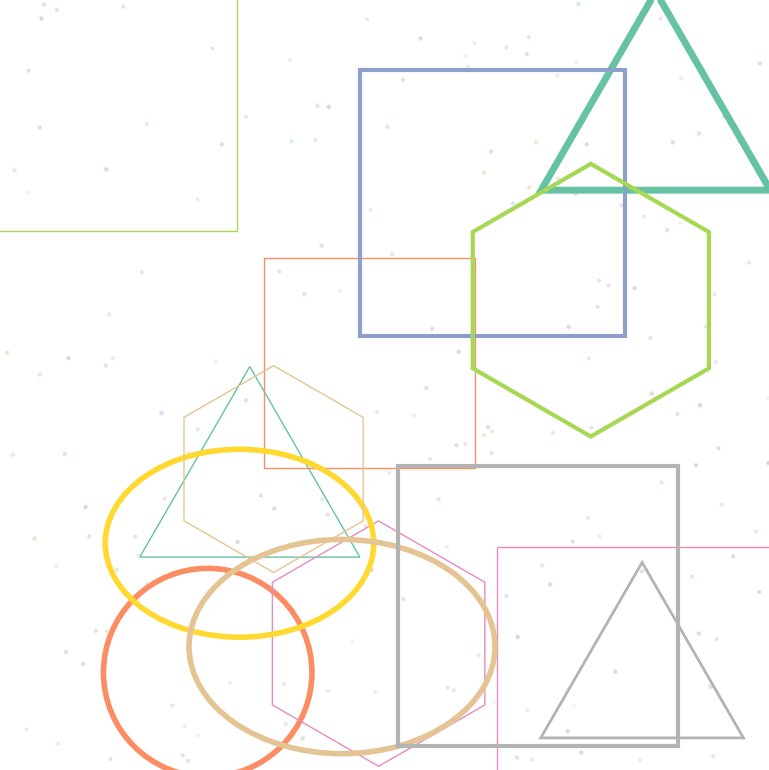[{"shape": "triangle", "thickness": 0.5, "radius": 0.82, "center": [0.324, 0.359]}, {"shape": "triangle", "thickness": 2.5, "radius": 0.86, "center": [0.852, 0.839]}, {"shape": "square", "thickness": 0.5, "radius": 0.68, "center": [0.48, 0.529]}, {"shape": "circle", "thickness": 2, "radius": 0.68, "center": [0.27, 0.127]}, {"shape": "square", "thickness": 1.5, "radius": 0.86, "center": [0.64, 0.736]}, {"shape": "square", "thickness": 0.5, "radius": 0.9, "center": [0.825, 0.109]}, {"shape": "hexagon", "thickness": 0.5, "radius": 0.8, "center": [0.492, 0.164]}, {"shape": "square", "thickness": 0.5, "radius": 0.98, "center": [0.111, 0.896]}, {"shape": "hexagon", "thickness": 1.5, "radius": 0.89, "center": [0.767, 0.61]}, {"shape": "oval", "thickness": 2, "radius": 0.87, "center": [0.311, 0.294]}, {"shape": "oval", "thickness": 2, "radius": 0.99, "center": [0.444, 0.16]}, {"shape": "hexagon", "thickness": 0.5, "radius": 0.67, "center": [0.355, 0.391]}, {"shape": "triangle", "thickness": 1, "radius": 0.76, "center": [0.834, 0.118]}, {"shape": "square", "thickness": 1.5, "radius": 0.91, "center": [0.698, 0.213]}]